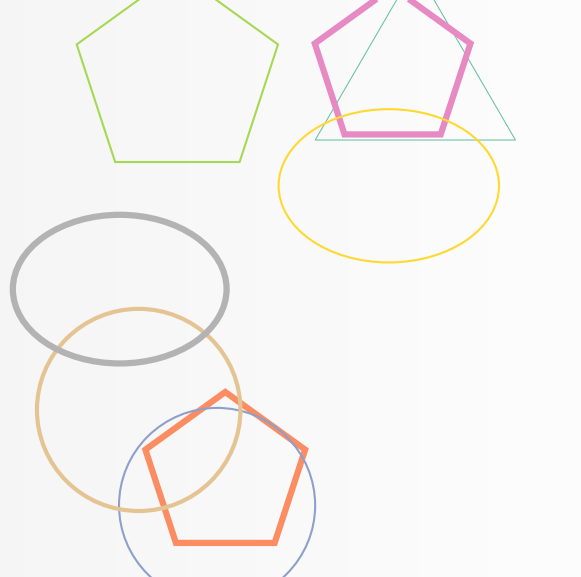[{"shape": "triangle", "thickness": 0.5, "radius": 0.99, "center": [0.715, 0.856]}, {"shape": "pentagon", "thickness": 3, "radius": 0.72, "center": [0.388, 0.176]}, {"shape": "circle", "thickness": 1, "radius": 0.84, "center": [0.373, 0.124]}, {"shape": "pentagon", "thickness": 3, "radius": 0.7, "center": [0.675, 0.88]}, {"shape": "pentagon", "thickness": 1, "radius": 0.91, "center": [0.305, 0.866]}, {"shape": "oval", "thickness": 1, "radius": 0.95, "center": [0.669, 0.677]}, {"shape": "circle", "thickness": 2, "radius": 0.88, "center": [0.239, 0.289]}, {"shape": "oval", "thickness": 3, "radius": 0.92, "center": [0.206, 0.498]}]